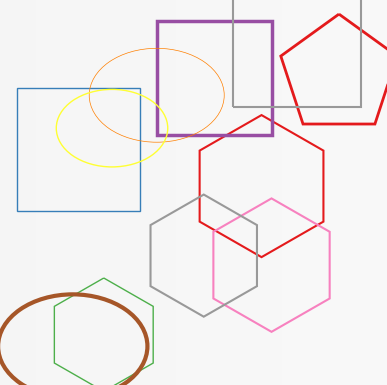[{"shape": "hexagon", "thickness": 1.5, "radius": 0.92, "center": [0.675, 0.517]}, {"shape": "pentagon", "thickness": 2, "radius": 0.79, "center": [0.875, 0.806]}, {"shape": "square", "thickness": 1, "radius": 0.79, "center": [0.203, 0.612]}, {"shape": "hexagon", "thickness": 1, "radius": 0.74, "center": [0.268, 0.131]}, {"shape": "square", "thickness": 2.5, "radius": 0.74, "center": [0.554, 0.798]}, {"shape": "oval", "thickness": 0.5, "radius": 0.87, "center": [0.404, 0.753]}, {"shape": "oval", "thickness": 1, "radius": 0.72, "center": [0.289, 0.667]}, {"shape": "oval", "thickness": 3, "radius": 0.96, "center": [0.188, 0.101]}, {"shape": "hexagon", "thickness": 1.5, "radius": 0.87, "center": [0.701, 0.311]}, {"shape": "square", "thickness": 1.5, "radius": 0.83, "center": [0.767, 0.888]}, {"shape": "hexagon", "thickness": 1.5, "radius": 0.79, "center": [0.526, 0.336]}]